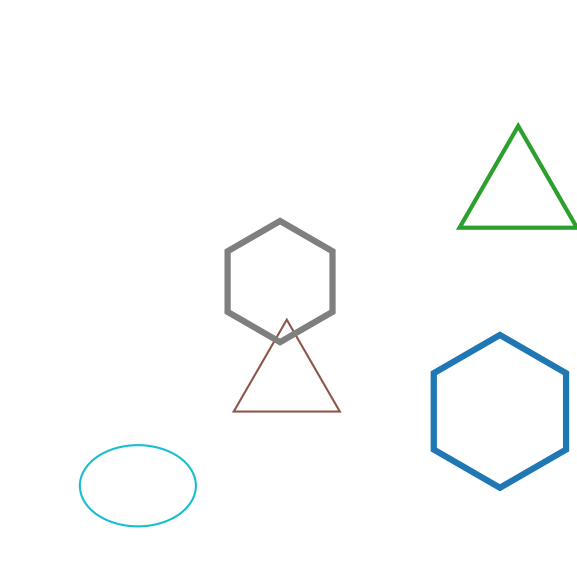[{"shape": "hexagon", "thickness": 3, "radius": 0.66, "center": [0.866, 0.287]}, {"shape": "triangle", "thickness": 2, "radius": 0.59, "center": [0.897, 0.664]}, {"shape": "triangle", "thickness": 1, "radius": 0.53, "center": [0.497, 0.34]}, {"shape": "hexagon", "thickness": 3, "radius": 0.52, "center": [0.485, 0.512]}, {"shape": "oval", "thickness": 1, "radius": 0.5, "center": [0.239, 0.158]}]